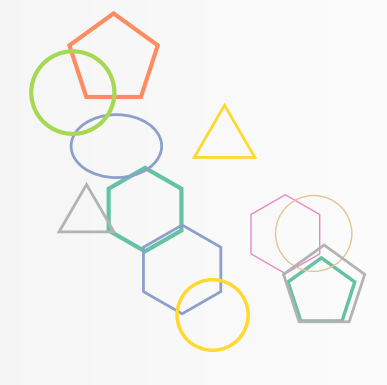[{"shape": "pentagon", "thickness": 2.5, "radius": 0.45, "center": [0.829, 0.24]}, {"shape": "hexagon", "thickness": 3, "radius": 0.54, "center": [0.374, 0.456]}, {"shape": "pentagon", "thickness": 3, "radius": 0.6, "center": [0.293, 0.845]}, {"shape": "hexagon", "thickness": 2, "radius": 0.58, "center": [0.47, 0.3]}, {"shape": "oval", "thickness": 2, "radius": 0.58, "center": [0.3, 0.62]}, {"shape": "hexagon", "thickness": 1, "radius": 0.51, "center": [0.736, 0.392]}, {"shape": "circle", "thickness": 3, "radius": 0.54, "center": [0.188, 0.759]}, {"shape": "triangle", "thickness": 2, "radius": 0.45, "center": [0.579, 0.636]}, {"shape": "circle", "thickness": 2.5, "radius": 0.46, "center": [0.549, 0.182]}, {"shape": "circle", "thickness": 1, "radius": 0.49, "center": [0.81, 0.394]}, {"shape": "pentagon", "thickness": 2, "radius": 0.55, "center": [0.836, 0.253]}, {"shape": "triangle", "thickness": 2, "radius": 0.41, "center": [0.223, 0.439]}]